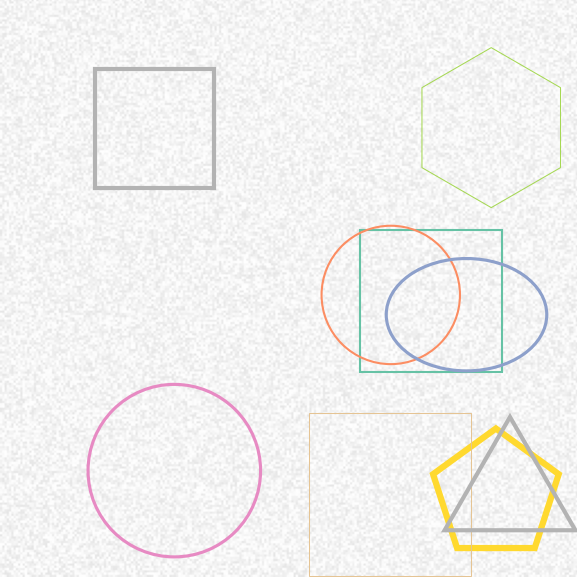[{"shape": "square", "thickness": 1, "radius": 0.61, "center": [0.746, 0.478]}, {"shape": "circle", "thickness": 1, "radius": 0.6, "center": [0.677, 0.488]}, {"shape": "oval", "thickness": 1.5, "radius": 0.69, "center": [0.808, 0.454]}, {"shape": "circle", "thickness": 1.5, "radius": 0.75, "center": [0.302, 0.184]}, {"shape": "hexagon", "thickness": 0.5, "radius": 0.69, "center": [0.851, 0.778]}, {"shape": "pentagon", "thickness": 3, "radius": 0.57, "center": [0.859, 0.143]}, {"shape": "square", "thickness": 0.5, "radius": 0.7, "center": [0.676, 0.143]}, {"shape": "triangle", "thickness": 2, "radius": 0.65, "center": [0.883, 0.146]}, {"shape": "square", "thickness": 2, "radius": 0.51, "center": [0.268, 0.776]}]